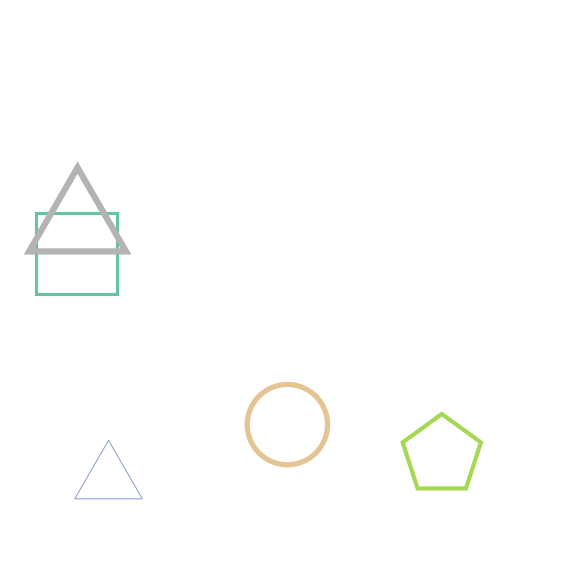[{"shape": "square", "thickness": 1.5, "radius": 0.35, "center": [0.132, 0.56]}, {"shape": "triangle", "thickness": 0.5, "radius": 0.34, "center": [0.188, 0.169]}, {"shape": "pentagon", "thickness": 2, "radius": 0.36, "center": [0.765, 0.211]}, {"shape": "circle", "thickness": 2.5, "radius": 0.35, "center": [0.498, 0.264]}, {"shape": "triangle", "thickness": 3, "radius": 0.48, "center": [0.134, 0.612]}]